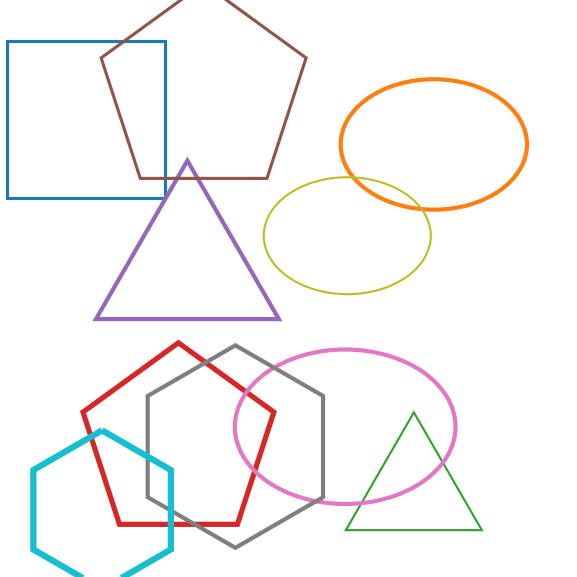[{"shape": "square", "thickness": 1.5, "radius": 0.68, "center": [0.148, 0.792]}, {"shape": "oval", "thickness": 2, "radius": 0.81, "center": [0.751, 0.749]}, {"shape": "triangle", "thickness": 1, "radius": 0.68, "center": [0.717, 0.149]}, {"shape": "pentagon", "thickness": 2.5, "radius": 0.87, "center": [0.309, 0.232]}, {"shape": "triangle", "thickness": 2, "radius": 0.91, "center": [0.325, 0.538]}, {"shape": "pentagon", "thickness": 1.5, "radius": 0.93, "center": [0.353, 0.841]}, {"shape": "oval", "thickness": 2, "radius": 0.96, "center": [0.598, 0.26]}, {"shape": "hexagon", "thickness": 2, "radius": 0.88, "center": [0.408, 0.226]}, {"shape": "oval", "thickness": 1, "radius": 0.72, "center": [0.601, 0.591]}, {"shape": "hexagon", "thickness": 3, "radius": 0.69, "center": [0.177, 0.116]}]